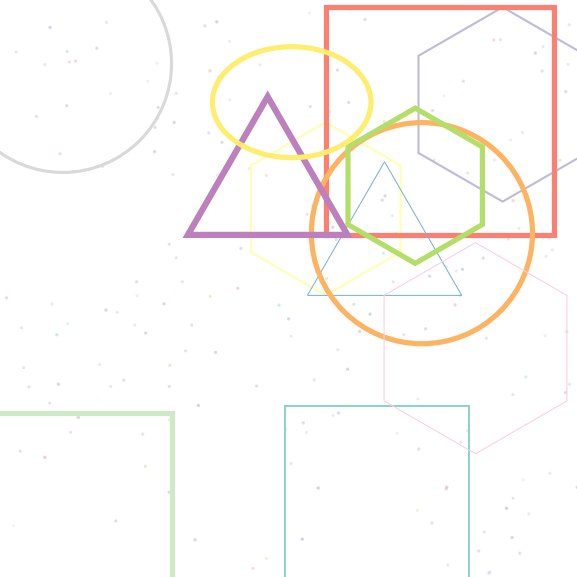[{"shape": "square", "thickness": 1, "radius": 0.8, "center": [0.653, 0.136]}, {"shape": "hexagon", "thickness": 1, "radius": 0.75, "center": [0.564, 0.638]}, {"shape": "hexagon", "thickness": 1, "radius": 0.84, "center": [0.87, 0.818]}, {"shape": "square", "thickness": 2.5, "radius": 0.99, "center": [0.761, 0.79]}, {"shape": "triangle", "thickness": 0.5, "radius": 0.77, "center": [0.666, 0.565]}, {"shape": "circle", "thickness": 2.5, "radius": 0.96, "center": [0.731, 0.595]}, {"shape": "hexagon", "thickness": 2.5, "radius": 0.67, "center": [0.719, 0.677]}, {"shape": "hexagon", "thickness": 0.5, "radius": 0.91, "center": [0.823, 0.396]}, {"shape": "circle", "thickness": 1.5, "radius": 0.94, "center": [0.109, 0.889]}, {"shape": "triangle", "thickness": 3, "radius": 0.8, "center": [0.463, 0.672]}, {"shape": "square", "thickness": 2.5, "radius": 0.77, "center": [0.144, 0.131]}, {"shape": "oval", "thickness": 2.5, "radius": 0.69, "center": [0.505, 0.822]}]